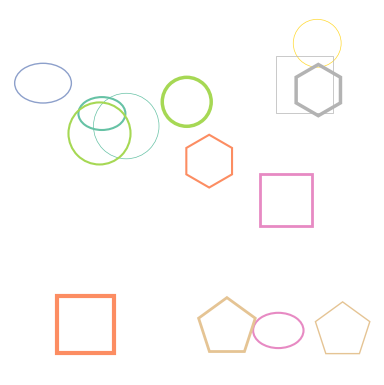[{"shape": "circle", "thickness": 0.5, "radius": 0.43, "center": [0.328, 0.673]}, {"shape": "oval", "thickness": 1.5, "radius": 0.31, "center": [0.265, 0.705]}, {"shape": "square", "thickness": 3, "radius": 0.37, "center": [0.222, 0.157]}, {"shape": "hexagon", "thickness": 1.5, "radius": 0.34, "center": [0.543, 0.581]}, {"shape": "oval", "thickness": 1, "radius": 0.37, "center": [0.112, 0.784]}, {"shape": "square", "thickness": 2, "radius": 0.34, "center": [0.743, 0.481]}, {"shape": "oval", "thickness": 1.5, "radius": 0.33, "center": [0.723, 0.142]}, {"shape": "circle", "thickness": 2.5, "radius": 0.32, "center": [0.485, 0.736]}, {"shape": "circle", "thickness": 1.5, "radius": 0.4, "center": [0.258, 0.653]}, {"shape": "circle", "thickness": 0.5, "radius": 0.31, "center": [0.824, 0.888]}, {"shape": "pentagon", "thickness": 1, "radius": 0.37, "center": [0.89, 0.142]}, {"shape": "pentagon", "thickness": 2, "radius": 0.39, "center": [0.589, 0.15]}, {"shape": "hexagon", "thickness": 2.5, "radius": 0.33, "center": [0.827, 0.766]}, {"shape": "square", "thickness": 0.5, "radius": 0.37, "center": [0.791, 0.781]}]